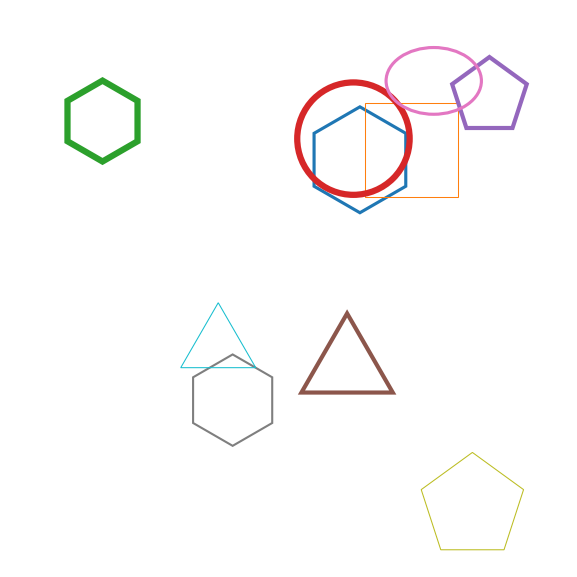[{"shape": "hexagon", "thickness": 1.5, "radius": 0.46, "center": [0.623, 0.722]}, {"shape": "square", "thickness": 0.5, "radius": 0.41, "center": [0.712, 0.74]}, {"shape": "hexagon", "thickness": 3, "radius": 0.35, "center": [0.178, 0.79]}, {"shape": "circle", "thickness": 3, "radius": 0.49, "center": [0.612, 0.759]}, {"shape": "pentagon", "thickness": 2, "radius": 0.34, "center": [0.848, 0.832]}, {"shape": "triangle", "thickness": 2, "radius": 0.46, "center": [0.601, 0.365]}, {"shape": "oval", "thickness": 1.5, "radius": 0.41, "center": [0.751, 0.859]}, {"shape": "hexagon", "thickness": 1, "radius": 0.4, "center": [0.403, 0.306]}, {"shape": "pentagon", "thickness": 0.5, "radius": 0.47, "center": [0.818, 0.123]}, {"shape": "triangle", "thickness": 0.5, "radius": 0.37, "center": [0.378, 0.4]}]